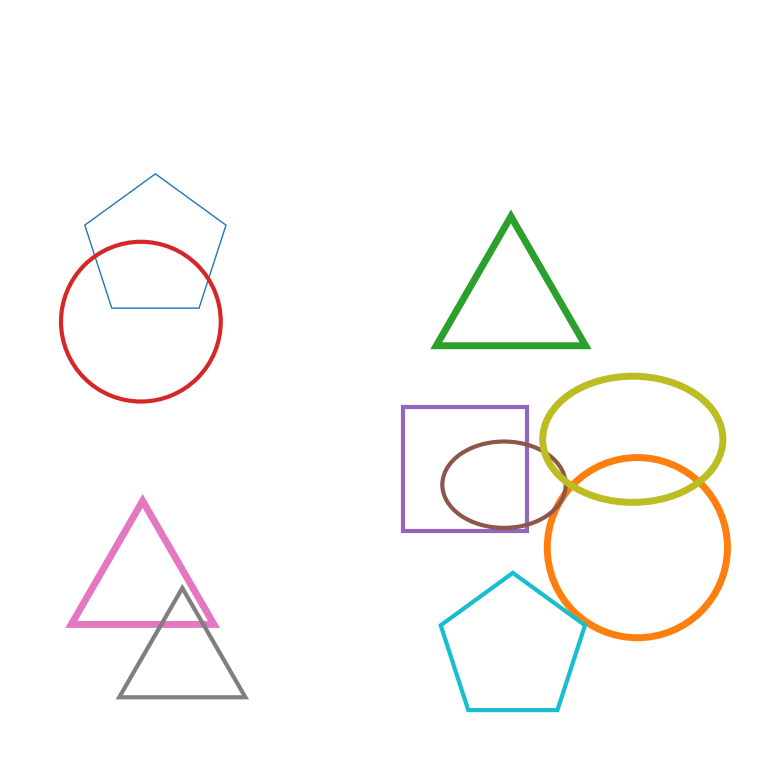[{"shape": "pentagon", "thickness": 0.5, "radius": 0.48, "center": [0.202, 0.678]}, {"shape": "circle", "thickness": 2.5, "radius": 0.59, "center": [0.828, 0.289]}, {"shape": "triangle", "thickness": 2.5, "radius": 0.56, "center": [0.664, 0.607]}, {"shape": "circle", "thickness": 1.5, "radius": 0.52, "center": [0.183, 0.582]}, {"shape": "square", "thickness": 1.5, "radius": 0.4, "center": [0.604, 0.391]}, {"shape": "oval", "thickness": 1.5, "radius": 0.4, "center": [0.655, 0.371]}, {"shape": "triangle", "thickness": 2.5, "radius": 0.53, "center": [0.185, 0.243]}, {"shape": "triangle", "thickness": 1.5, "radius": 0.47, "center": [0.237, 0.142]}, {"shape": "oval", "thickness": 2.5, "radius": 0.59, "center": [0.822, 0.429]}, {"shape": "pentagon", "thickness": 1.5, "radius": 0.49, "center": [0.666, 0.157]}]